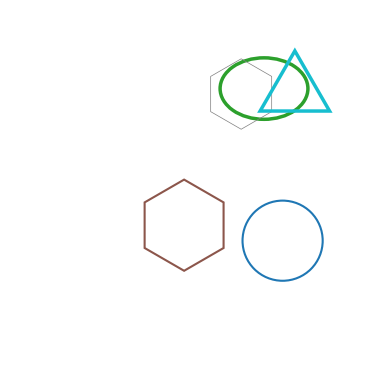[{"shape": "circle", "thickness": 1.5, "radius": 0.52, "center": [0.734, 0.375]}, {"shape": "oval", "thickness": 2.5, "radius": 0.57, "center": [0.686, 0.77]}, {"shape": "hexagon", "thickness": 1.5, "radius": 0.59, "center": [0.478, 0.415]}, {"shape": "hexagon", "thickness": 0.5, "radius": 0.46, "center": [0.626, 0.756]}, {"shape": "triangle", "thickness": 2.5, "radius": 0.52, "center": [0.766, 0.764]}]